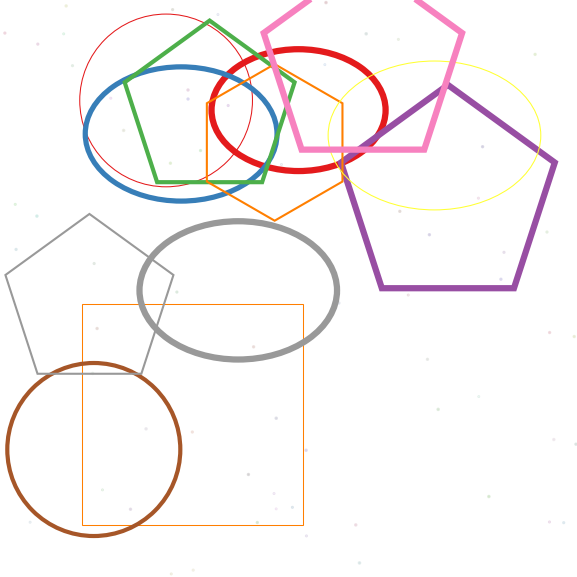[{"shape": "circle", "thickness": 0.5, "radius": 0.75, "center": [0.288, 0.825]}, {"shape": "oval", "thickness": 3, "radius": 0.75, "center": [0.517, 0.808]}, {"shape": "oval", "thickness": 2.5, "radius": 0.83, "center": [0.314, 0.767]}, {"shape": "pentagon", "thickness": 2, "radius": 0.77, "center": [0.363, 0.809]}, {"shape": "pentagon", "thickness": 3, "radius": 0.97, "center": [0.776, 0.658]}, {"shape": "hexagon", "thickness": 1, "radius": 0.68, "center": [0.476, 0.753]}, {"shape": "square", "thickness": 0.5, "radius": 0.95, "center": [0.333, 0.282]}, {"shape": "oval", "thickness": 0.5, "radius": 0.92, "center": [0.752, 0.765]}, {"shape": "circle", "thickness": 2, "radius": 0.75, "center": [0.162, 0.221]}, {"shape": "pentagon", "thickness": 3, "radius": 0.9, "center": [0.628, 0.886]}, {"shape": "pentagon", "thickness": 1, "radius": 0.76, "center": [0.155, 0.476]}, {"shape": "oval", "thickness": 3, "radius": 0.86, "center": [0.413, 0.496]}]